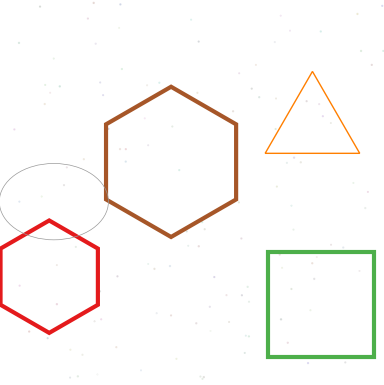[{"shape": "hexagon", "thickness": 3, "radius": 0.73, "center": [0.128, 0.281]}, {"shape": "square", "thickness": 3, "radius": 0.69, "center": [0.834, 0.209]}, {"shape": "triangle", "thickness": 1, "radius": 0.71, "center": [0.812, 0.673]}, {"shape": "hexagon", "thickness": 3, "radius": 0.98, "center": [0.444, 0.58]}, {"shape": "oval", "thickness": 0.5, "radius": 0.71, "center": [0.14, 0.476]}]